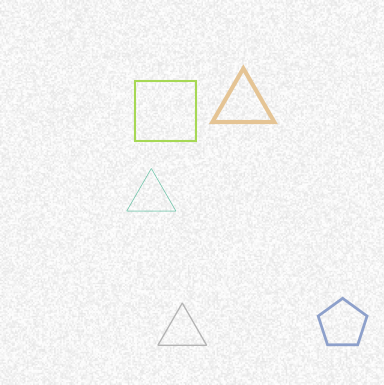[{"shape": "triangle", "thickness": 0.5, "radius": 0.37, "center": [0.393, 0.489]}, {"shape": "pentagon", "thickness": 2, "radius": 0.33, "center": [0.89, 0.158]}, {"shape": "square", "thickness": 1.5, "radius": 0.39, "center": [0.43, 0.711]}, {"shape": "triangle", "thickness": 3, "radius": 0.46, "center": [0.632, 0.729]}, {"shape": "triangle", "thickness": 1, "radius": 0.37, "center": [0.473, 0.14]}]